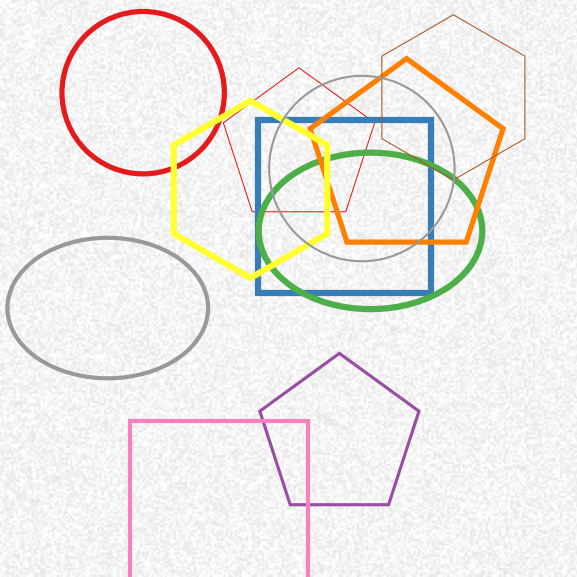[{"shape": "pentagon", "thickness": 0.5, "radius": 0.69, "center": [0.518, 0.744]}, {"shape": "circle", "thickness": 2.5, "radius": 0.7, "center": [0.248, 0.839]}, {"shape": "square", "thickness": 3, "radius": 0.75, "center": [0.596, 0.642]}, {"shape": "oval", "thickness": 3, "radius": 0.97, "center": [0.642, 0.599]}, {"shape": "pentagon", "thickness": 1.5, "radius": 0.72, "center": [0.588, 0.242]}, {"shape": "pentagon", "thickness": 2.5, "radius": 0.88, "center": [0.704, 0.722]}, {"shape": "hexagon", "thickness": 3, "radius": 0.77, "center": [0.434, 0.671]}, {"shape": "hexagon", "thickness": 0.5, "radius": 0.71, "center": [0.785, 0.83]}, {"shape": "square", "thickness": 2, "radius": 0.77, "center": [0.379, 0.115]}, {"shape": "oval", "thickness": 2, "radius": 0.87, "center": [0.187, 0.466]}, {"shape": "circle", "thickness": 1, "radius": 0.8, "center": [0.627, 0.707]}]